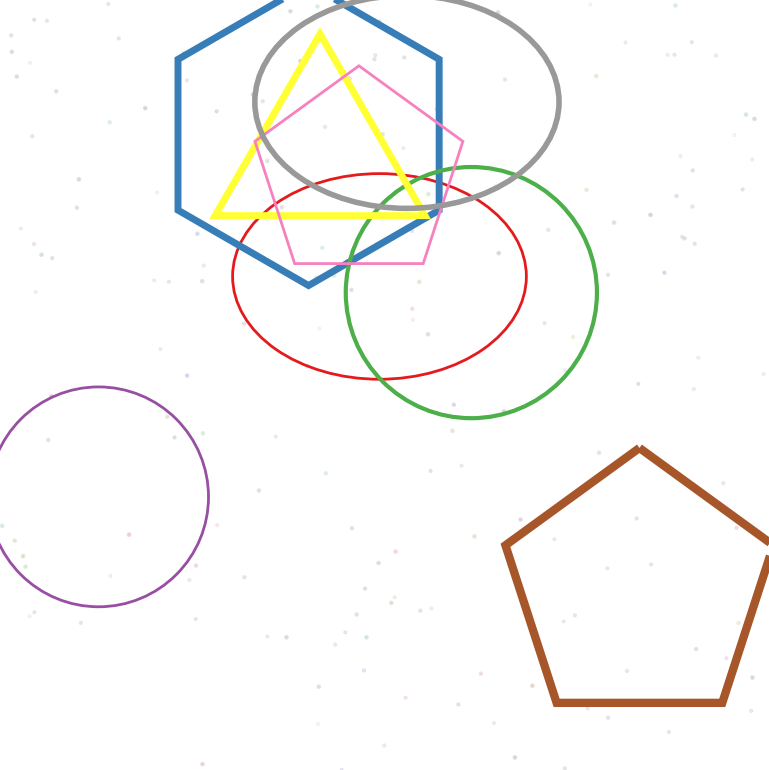[{"shape": "oval", "thickness": 1, "radius": 0.95, "center": [0.493, 0.641]}, {"shape": "hexagon", "thickness": 2.5, "radius": 0.98, "center": [0.401, 0.825]}, {"shape": "circle", "thickness": 1.5, "radius": 0.82, "center": [0.612, 0.62]}, {"shape": "circle", "thickness": 1, "radius": 0.71, "center": [0.128, 0.355]}, {"shape": "triangle", "thickness": 2.5, "radius": 0.79, "center": [0.416, 0.799]}, {"shape": "pentagon", "thickness": 3, "radius": 0.91, "center": [0.83, 0.235]}, {"shape": "pentagon", "thickness": 1, "radius": 0.71, "center": [0.466, 0.773]}, {"shape": "oval", "thickness": 2, "radius": 0.99, "center": [0.528, 0.868]}]